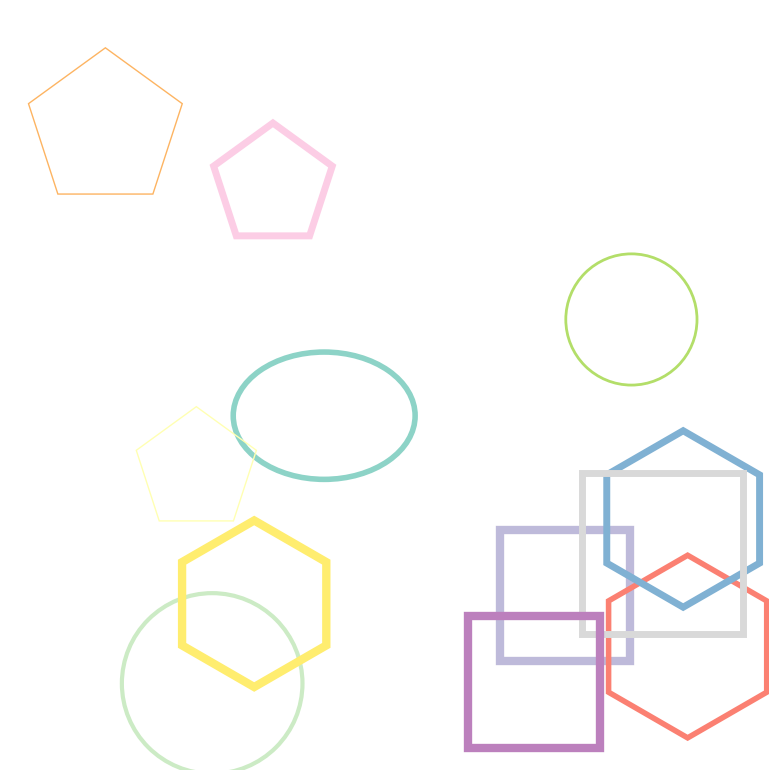[{"shape": "oval", "thickness": 2, "radius": 0.59, "center": [0.421, 0.46]}, {"shape": "pentagon", "thickness": 0.5, "radius": 0.41, "center": [0.255, 0.39]}, {"shape": "square", "thickness": 3, "radius": 0.42, "center": [0.734, 0.227]}, {"shape": "hexagon", "thickness": 2, "radius": 0.59, "center": [0.893, 0.16]}, {"shape": "hexagon", "thickness": 2.5, "radius": 0.57, "center": [0.887, 0.326]}, {"shape": "pentagon", "thickness": 0.5, "radius": 0.52, "center": [0.137, 0.833]}, {"shape": "circle", "thickness": 1, "radius": 0.43, "center": [0.82, 0.585]}, {"shape": "pentagon", "thickness": 2.5, "radius": 0.4, "center": [0.354, 0.759]}, {"shape": "square", "thickness": 2.5, "radius": 0.52, "center": [0.86, 0.281]}, {"shape": "square", "thickness": 3, "radius": 0.43, "center": [0.693, 0.115]}, {"shape": "circle", "thickness": 1.5, "radius": 0.59, "center": [0.276, 0.112]}, {"shape": "hexagon", "thickness": 3, "radius": 0.54, "center": [0.33, 0.216]}]